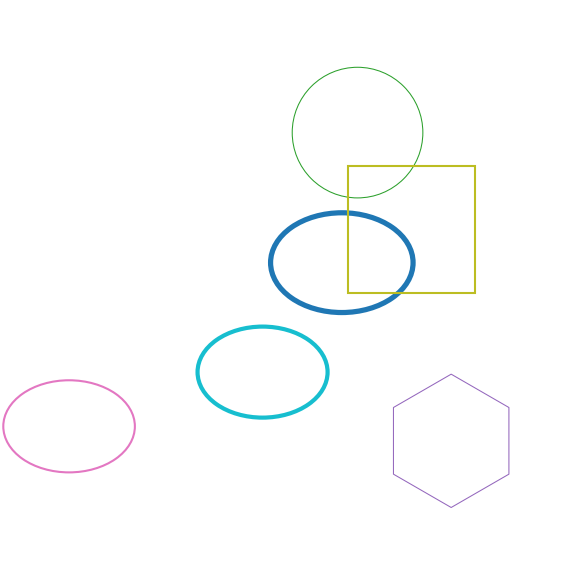[{"shape": "oval", "thickness": 2.5, "radius": 0.62, "center": [0.592, 0.544]}, {"shape": "circle", "thickness": 0.5, "radius": 0.57, "center": [0.619, 0.77]}, {"shape": "hexagon", "thickness": 0.5, "radius": 0.58, "center": [0.781, 0.236]}, {"shape": "oval", "thickness": 1, "radius": 0.57, "center": [0.12, 0.261]}, {"shape": "square", "thickness": 1, "radius": 0.55, "center": [0.713, 0.601]}, {"shape": "oval", "thickness": 2, "radius": 0.56, "center": [0.455, 0.355]}]